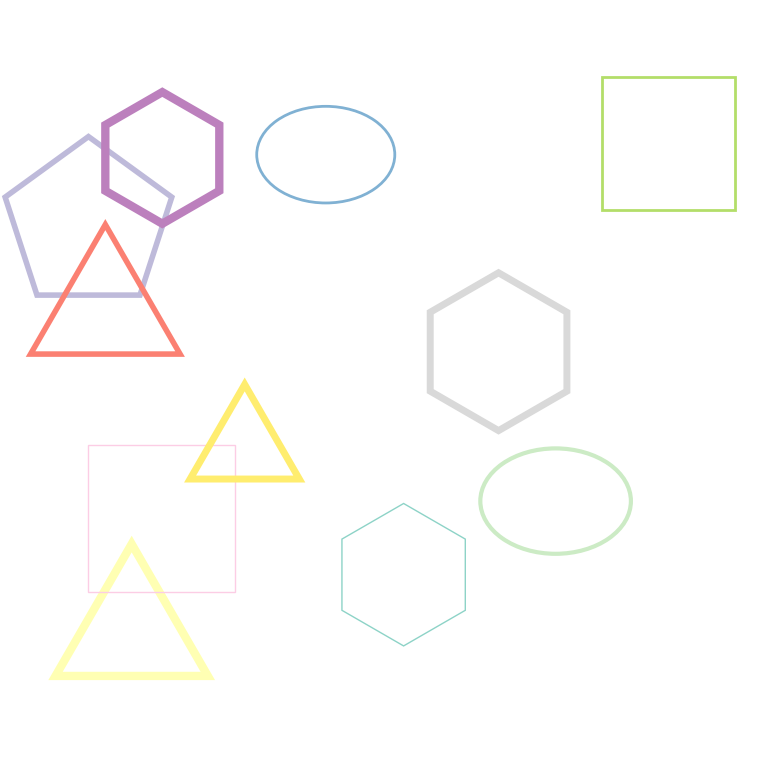[{"shape": "hexagon", "thickness": 0.5, "radius": 0.46, "center": [0.524, 0.254]}, {"shape": "triangle", "thickness": 3, "radius": 0.57, "center": [0.171, 0.179]}, {"shape": "pentagon", "thickness": 2, "radius": 0.57, "center": [0.115, 0.709]}, {"shape": "triangle", "thickness": 2, "radius": 0.56, "center": [0.137, 0.596]}, {"shape": "oval", "thickness": 1, "radius": 0.45, "center": [0.423, 0.799]}, {"shape": "square", "thickness": 1, "radius": 0.43, "center": [0.868, 0.814]}, {"shape": "square", "thickness": 0.5, "radius": 0.48, "center": [0.21, 0.326]}, {"shape": "hexagon", "thickness": 2.5, "radius": 0.51, "center": [0.647, 0.543]}, {"shape": "hexagon", "thickness": 3, "radius": 0.43, "center": [0.211, 0.795]}, {"shape": "oval", "thickness": 1.5, "radius": 0.49, "center": [0.722, 0.349]}, {"shape": "triangle", "thickness": 2.5, "radius": 0.41, "center": [0.318, 0.419]}]